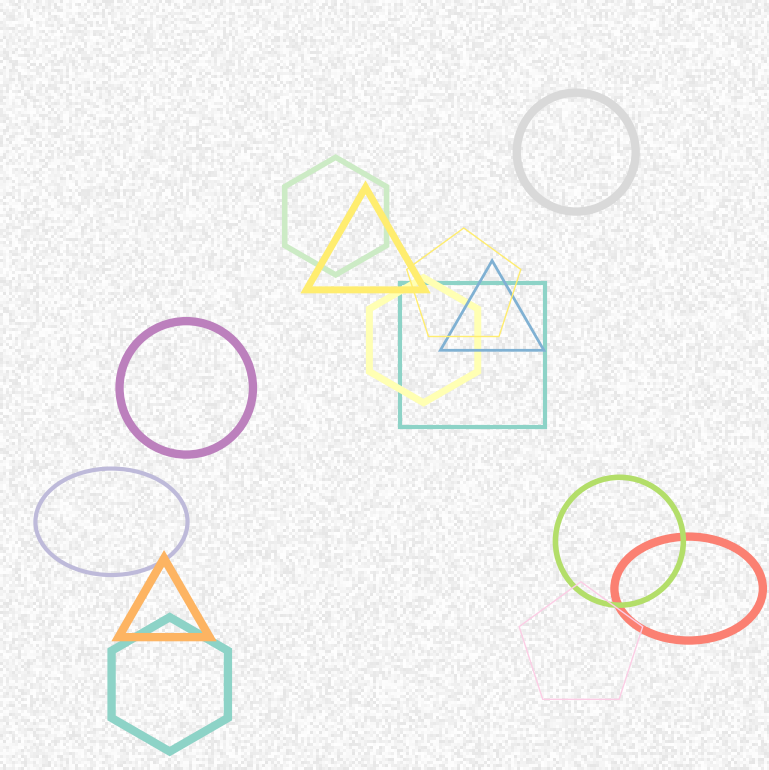[{"shape": "square", "thickness": 1.5, "radius": 0.47, "center": [0.614, 0.54]}, {"shape": "hexagon", "thickness": 3, "radius": 0.44, "center": [0.22, 0.111]}, {"shape": "hexagon", "thickness": 2.5, "radius": 0.41, "center": [0.55, 0.558]}, {"shape": "oval", "thickness": 1.5, "radius": 0.49, "center": [0.145, 0.322]}, {"shape": "oval", "thickness": 3, "radius": 0.48, "center": [0.894, 0.236]}, {"shape": "triangle", "thickness": 1, "radius": 0.39, "center": [0.639, 0.584]}, {"shape": "triangle", "thickness": 3, "radius": 0.34, "center": [0.213, 0.207]}, {"shape": "circle", "thickness": 2, "radius": 0.42, "center": [0.804, 0.297]}, {"shape": "pentagon", "thickness": 0.5, "radius": 0.42, "center": [0.754, 0.16]}, {"shape": "circle", "thickness": 3, "radius": 0.39, "center": [0.748, 0.802]}, {"shape": "circle", "thickness": 3, "radius": 0.43, "center": [0.242, 0.496]}, {"shape": "hexagon", "thickness": 2, "radius": 0.38, "center": [0.436, 0.719]}, {"shape": "pentagon", "thickness": 0.5, "radius": 0.39, "center": [0.602, 0.626]}, {"shape": "triangle", "thickness": 2.5, "radius": 0.44, "center": [0.475, 0.668]}]